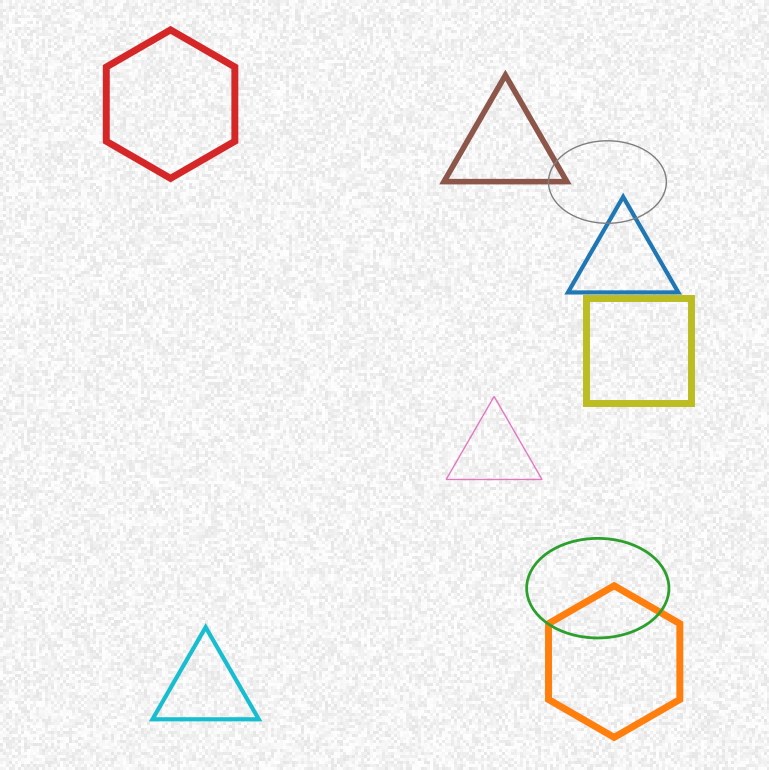[{"shape": "triangle", "thickness": 1.5, "radius": 0.41, "center": [0.809, 0.662]}, {"shape": "hexagon", "thickness": 2.5, "radius": 0.49, "center": [0.798, 0.141]}, {"shape": "oval", "thickness": 1, "radius": 0.46, "center": [0.776, 0.236]}, {"shape": "hexagon", "thickness": 2.5, "radius": 0.48, "center": [0.222, 0.865]}, {"shape": "triangle", "thickness": 2, "radius": 0.46, "center": [0.656, 0.81]}, {"shape": "triangle", "thickness": 0.5, "radius": 0.36, "center": [0.642, 0.413]}, {"shape": "oval", "thickness": 0.5, "radius": 0.38, "center": [0.789, 0.764]}, {"shape": "square", "thickness": 2.5, "radius": 0.34, "center": [0.83, 0.545]}, {"shape": "triangle", "thickness": 1.5, "radius": 0.4, "center": [0.267, 0.106]}]